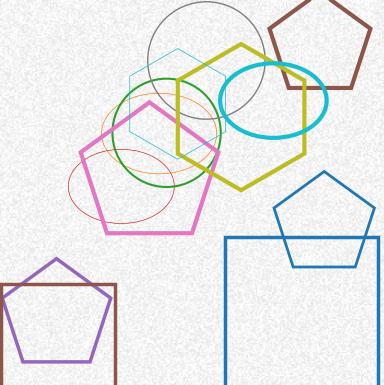[{"shape": "pentagon", "thickness": 2, "radius": 0.69, "center": [0.842, 0.417]}, {"shape": "square", "thickness": 2.5, "radius": 0.99, "center": [0.784, 0.187]}, {"shape": "oval", "thickness": 0.5, "radius": 0.75, "center": [0.413, 0.653]}, {"shape": "circle", "thickness": 1.5, "radius": 0.7, "center": [0.433, 0.655]}, {"shape": "oval", "thickness": 0.5, "radius": 0.69, "center": [0.315, 0.516]}, {"shape": "pentagon", "thickness": 2.5, "radius": 0.74, "center": [0.147, 0.18]}, {"shape": "square", "thickness": 2.5, "radius": 0.74, "center": [0.151, 0.114]}, {"shape": "pentagon", "thickness": 3, "radius": 0.69, "center": [0.831, 0.883]}, {"shape": "pentagon", "thickness": 3, "radius": 0.94, "center": [0.388, 0.546]}, {"shape": "circle", "thickness": 1, "radius": 0.76, "center": [0.536, 0.843]}, {"shape": "hexagon", "thickness": 3, "radius": 0.95, "center": [0.626, 0.696]}, {"shape": "hexagon", "thickness": 0.5, "radius": 0.72, "center": [0.462, 0.73]}, {"shape": "oval", "thickness": 3, "radius": 0.69, "center": [0.71, 0.739]}]